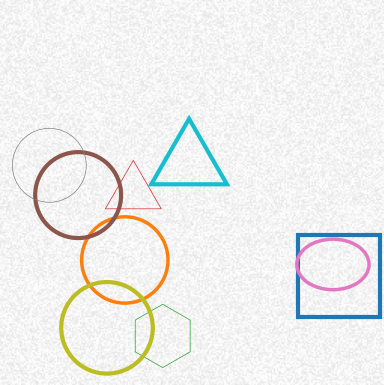[{"shape": "square", "thickness": 3, "radius": 0.53, "center": [0.881, 0.282]}, {"shape": "circle", "thickness": 2.5, "radius": 0.56, "center": [0.324, 0.325]}, {"shape": "hexagon", "thickness": 0.5, "radius": 0.41, "center": [0.423, 0.127]}, {"shape": "triangle", "thickness": 0.5, "radius": 0.42, "center": [0.346, 0.5]}, {"shape": "circle", "thickness": 3, "radius": 0.56, "center": [0.203, 0.493]}, {"shape": "oval", "thickness": 2.5, "radius": 0.47, "center": [0.865, 0.313]}, {"shape": "circle", "thickness": 0.5, "radius": 0.48, "center": [0.128, 0.571]}, {"shape": "circle", "thickness": 3, "radius": 0.59, "center": [0.278, 0.149]}, {"shape": "triangle", "thickness": 3, "radius": 0.57, "center": [0.491, 0.578]}]